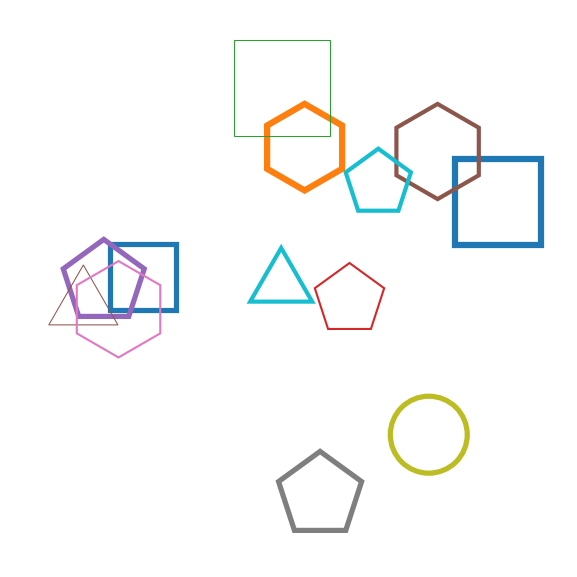[{"shape": "square", "thickness": 2.5, "radius": 0.29, "center": [0.247, 0.519]}, {"shape": "square", "thickness": 3, "radius": 0.37, "center": [0.862, 0.65]}, {"shape": "hexagon", "thickness": 3, "radius": 0.37, "center": [0.527, 0.744]}, {"shape": "square", "thickness": 0.5, "radius": 0.42, "center": [0.488, 0.848]}, {"shape": "pentagon", "thickness": 1, "radius": 0.32, "center": [0.605, 0.481]}, {"shape": "pentagon", "thickness": 2.5, "radius": 0.37, "center": [0.18, 0.511]}, {"shape": "hexagon", "thickness": 2, "radius": 0.41, "center": [0.758, 0.737]}, {"shape": "triangle", "thickness": 0.5, "radius": 0.35, "center": [0.144, 0.471]}, {"shape": "hexagon", "thickness": 1, "radius": 0.42, "center": [0.205, 0.464]}, {"shape": "pentagon", "thickness": 2.5, "radius": 0.38, "center": [0.554, 0.142]}, {"shape": "circle", "thickness": 2.5, "radius": 0.33, "center": [0.742, 0.246]}, {"shape": "triangle", "thickness": 2, "radius": 0.31, "center": [0.487, 0.508]}, {"shape": "pentagon", "thickness": 2, "radius": 0.3, "center": [0.655, 0.682]}]